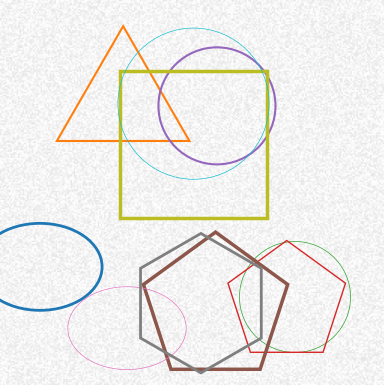[{"shape": "oval", "thickness": 2, "radius": 0.81, "center": [0.104, 0.307]}, {"shape": "triangle", "thickness": 1.5, "radius": 0.99, "center": [0.32, 0.733]}, {"shape": "circle", "thickness": 0.5, "radius": 0.72, "center": [0.766, 0.229]}, {"shape": "pentagon", "thickness": 1, "radius": 0.8, "center": [0.745, 0.215]}, {"shape": "circle", "thickness": 1.5, "radius": 0.76, "center": [0.564, 0.725]}, {"shape": "pentagon", "thickness": 2.5, "radius": 0.98, "center": [0.56, 0.2]}, {"shape": "oval", "thickness": 0.5, "radius": 0.77, "center": [0.33, 0.148]}, {"shape": "hexagon", "thickness": 2, "radius": 0.91, "center": [0.522, 0.213]}, {"shape": "square", "thickness": 2.5, "radius": 0.96, "center": [0.503, 0.625]}, {"shape": "circle", "thickness": 0.5, "radius": 0.98, "center": [0.503, 0.731]}]